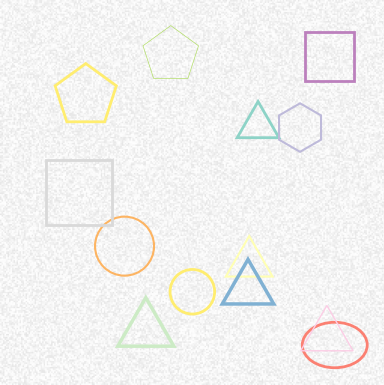[{"shape": "triangle", "thickness": 2, "radius": 0.31, "center": [0.67, 0.674]}, {"shape": "triangle", "thickness": 1.5, "radius": 0.35, "center": [0.647, 0.317]}, {"shape": "hexagon", "thickness": 1.5, "radius": 0.31, "center": [0.779, 0.669]}, {"shape": "oval", "thickness": 2, "radius": 0.42, "center": [0.87, 0.104]}, {"shape": "triangle", "thickness": 2.5, "radius": 0.39, "center": [0.644, 0.249]}, {"shape": "circle", "thickness": 1.5, "radius": 0.38, "center": [0.323, 0.361]}, {"shape": "pentagon", "thickness": 0.5, "radius": 0.38, "center": [0.444, 0.858]}, {"shape": "triangle", "thickness": 1, "radius": 0.39, "center": [0.849, 0.128]}, {"shape": "square", "thickness": 2, "radius": 0.43, "center": [0.205, 0.5]}, {"shape": "square", "thickness": 2, "radius": 0.32, "center": [0.855, 0.853]}, {"shape": "triangle", "thickness": 2.5, "radius": 0.42, "center": [0.379, 0.143]}, {"shape": "pentagon", "thickness": 2, "radius": 0.42, "center": [0.223, 0.751]}, {"shape": "circle", "thickness": 2, "radius": 0.29, "center": [0.5, 0.242]}]